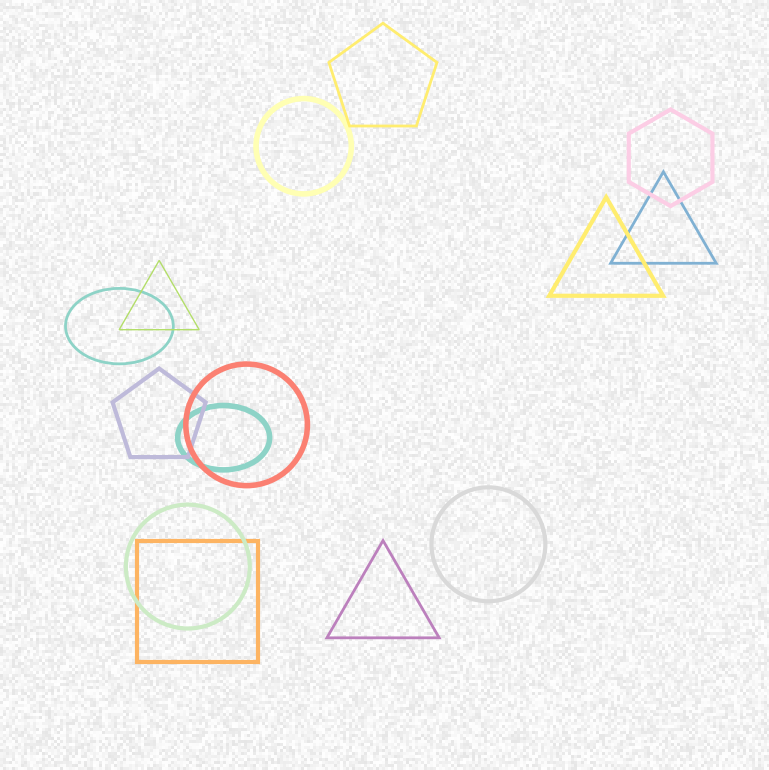[{"shape": "oval", "thickness": 2, "radius": 0.3, "center": [0.29, 0.432]}, {"shape": "oval", "thickness": 1, "radius": 0.35, "center": [0.155, 0.576]}, {"shape": "circle", "thickness": 2, "radius": 0.31, "center": [0.394, 0.81]}, {"shape": "pentagon", "thickness": 1.5, "radius": 0.32, "center": [0.207, 0.458]}, {"shape": "circle", "thickness": 2, "radius": 0.39, "center": [0.32, 0.448]}, {"shape": "triangle", "thickness": 1, "radius": 0.4, "center": [0.862, 0.698]}, {"shape": "square", "thickness": 1.5, "radius": 0.4, "center": [0.257, 0.219]}, {"shape": "triangle", "thickness": 0.5, "radius": 0.3, "center": [0.207, 0.602]}, {"shape": "hexagon", "thickness": 1.5, "radius": 0.31, "center": [0.871, 0.795]}, {"shape": "circle", "thickness": 1.5, "radius": 0.37, "center": [0.634, 0.293]}, {"shape": "triangle", "thickness": 1, "radius": 0.42, "center": [0.497, 0.214]}, {"shape": "circle", "thickness": 1.5, "radius": 0.4, "center": [0.244, 0.264]}, {"shape": "triangle", "thickness": 1.5, "radius": 0.43, "center": [0.787, 0.659]}, {"shape": "pentagon", "thickness": 1, "radius": 0.37, "center": [0.497, 0.896]}]